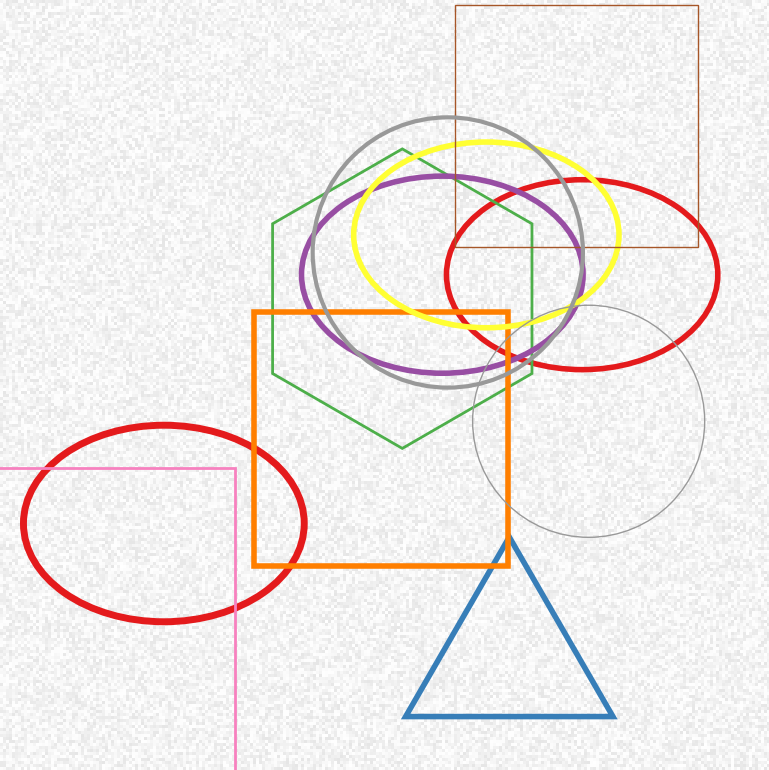[{"shape": "oval", "thickness": 2.5, "radius": 0.91, "center": [0.213, 0.32]}, {"shape": "oval", "thickness": 2, "radius": 0.88, "center": [0.756, 0.643]}, {"shape": "triangle", "thickness": 2, "radius": 0.78, "center": [0.661, 0.147]}, {"shape": "hexagon", "thickness": 1, "radius": 0.97, "center": [0.522, 0.612]}, {"shape": "oval", "thickness": 2, "radius": 0.91, "center": [0.574, 0.643]}, {"shape": "square", "thickness": 2, "radius": 0.83, "center": [0.495, 0.43]}, {"shape": "oval", "thickness": 2, "radius": 0.86, "center": [0.632, 0.695]}, {"shape": "square", "thickness": 0.5, "radius": 0.79, "center": [0.749, 0.836]}, {"shape": "square", "thickness": 1, "radius": 0.99, "center": [0.107, 0.194]}, {"shape": "circle", "thickness": 0.5, "radius": 0.75, "center": [0.764, 0.453]}, {"shape": "circle", "thickness": 1.5, "radius": 0.88, "center": [0.582, 0.672]}]